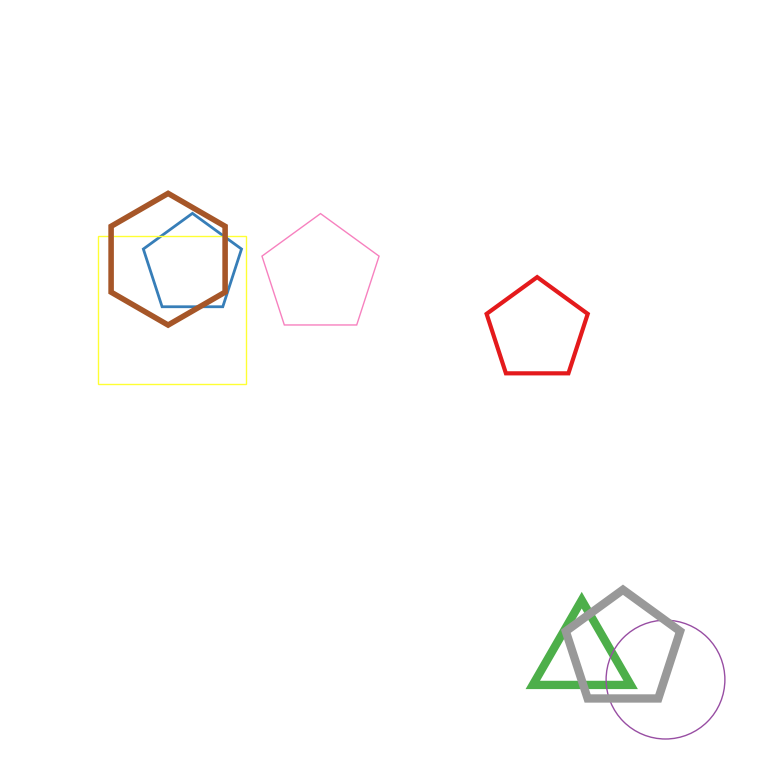[{"shape": "pentagon", "thickness": 1.5, "radius": 0.35, "center": [0.698, 0.571]}, {"shape": "pentagon", "thickness": 1, "radius": 0.34, "center": [0.25, 0.656]}, {"shape": "triangle", "thickness": 3, "radius": 0.37, "center": [0.755, 0.147]}, {"shape": "circle", "thickness": 0.5, "radius": 0.39, "center": [0.864, 0.117]}, {"shape": "square", "thickness": 0.5, "radius": 0.48, "center": [0.224, 0.598]}, {"shape": "hexagon", "thickness": 2, "radius": 0.43, "center": [0.218, 0.663]}, {"shape": "pentagon", "thickness": 0.5, "radius": 0.4, "center": [0.416, 0.643]}, {"shape": "pentagon", "thickness": 3, "radius": 0.39, "center": [0.809, 0.156]}]